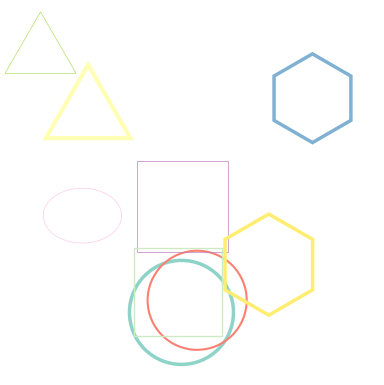[{"shape": "circle", "thickness": 2.5, "radius": 0.68, "center": [0.471, 0.189]}, {"shape": "triangle", "thickness": 3, "radius": 0.63, "center": [0.229, 0.705]}, {"shape": "circle", "thickness": 1.5, "radius": 0.64, "center": [0.512, 0.22]}, {"shape": "hexagon", "thickness": 2.5, "radius": 0.58, "center": [0.812, 0.745]}, {"shape": "triangle", "thickness": 0.5, "radius": 0.53, "center": [0.105, 0.863]}, {"shape": "oval", "thickness": 0.5, "radius": 0.51, "center": [0.214, 0.44]}, {"shape": "square", "thickness": 0.5, "radius": 0.59, "center": [0.474, 0.464]}, {"shape": "square", "thickness": 1, "radius": 0.57, "center": [0.462, 0.241]}, {"shape": "hexagon", "thickness": 2.5, "radius": 0.66, "center": [0.698, 0.313]}]